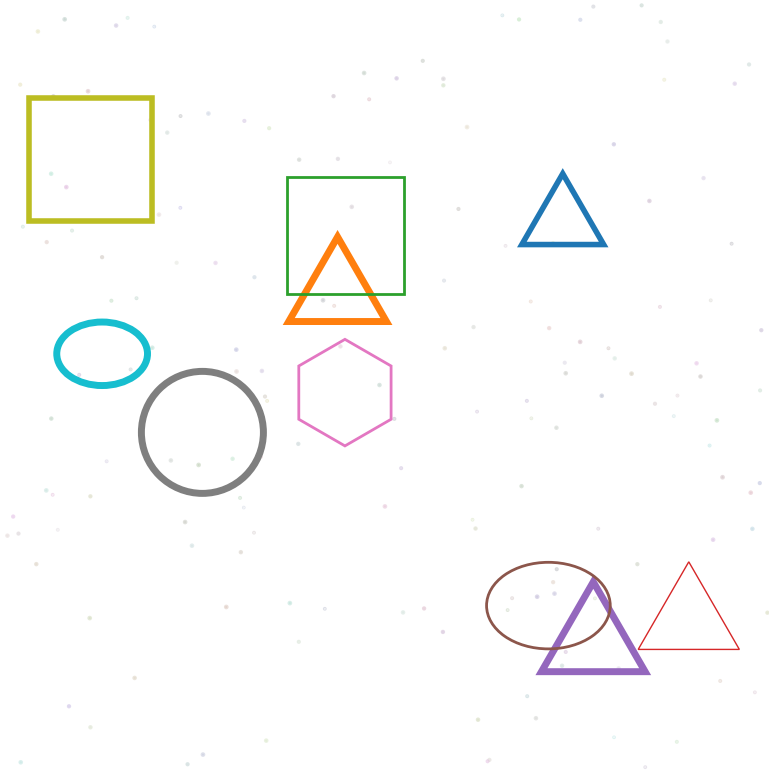[{"shape": "triangle", "thickness": 2, "radius": 0.31, "center": [0.731, 0.713]}, {"shape": "triangle", "thickness": 2.5, "radius": 0.37, "center": [0.438, 0.619]}, {"shape": "square", "thickness": 1, "radius": 0.38, "center": [0.449, 0.694]}, {"shape": "triangle", "thickness": 0.5, "radius": 0.38, "center": [0.895, 0.195]}, {"shape": "triangle", "thickness": 2.5, "radius": 0.39, "center": [0.771, 0.167]}, {"shape": "oval", "thickness": 1, "radius": 0.4, "center": [0.712, 0.214]}, {"shape": "hexagon", "thickness": 1, "radius": 0.35, "center": [0.448, 0.49]}, {"shape": "circle", "thickness": 2.5, "radius": 0.4, "center": [0.263, 0.438]}, {"shape": "square", "thickness": 2, "radius": 0.4, "center": [0.117, 0.793]}, {"shape": "oval", "thickness": 2.5, "radius": 0.29, "center": [0.133, 0.541]}]